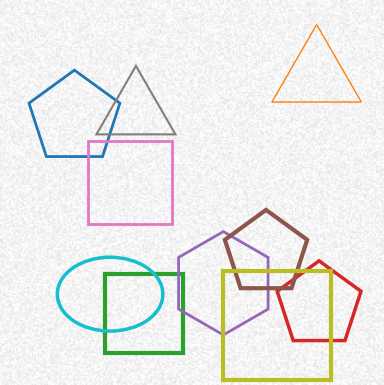[{"shape": "pentagon", "thickness": 2, "radius": 0.62, "center": [0.193, 0.694]}, {"shape": "triangle", "thickness": 1, "radius": 0.67, "center": [0.822, 0.802]}, {"shape": "square", "thickness": 3, "radius": 0.51, "center": [0.374, 0.185]}, {"shape": "pentagon", "thickness": 2.5, "radius": 0.57, "center": [0.829, 0.208]}, {"shape": "hexagon", "thickness": 2, "radius": 0.67, "center": [0.58, 0.264]}, {"shape": "pentagon", "thickness": 3, "radius": 0.56, "center": [0.691, 0.342]}, {"shape": "square", "thickness": 2, "radius": 0.54, "center": [0.338, 0.526]}, {"shape": "triangle", "thickness": 1.5, "radius": 0.59, "center": [0.353, 0.71]}, {"shape": "square", "thickness": 3, "radius": 0.71, "center": [0.72, 0.155]}, {"shape": "oval", "thickness": 2.5, "radius": 0.69, "center": [0.286, 0.236]}]